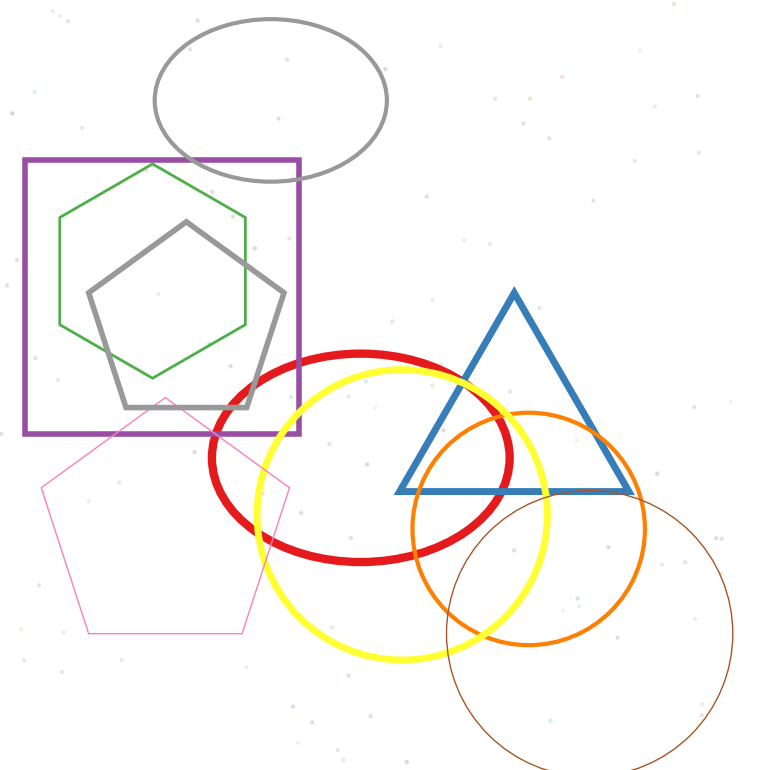[{"shape": "oval", "thickness": 3, "radius": 0.97, "center": [0.469, 0.405]}, {"shape": "triangle", "thickness": 2.5, "radius": 0.86, "center": [0.668, 0.448]}, {"shape": "hexagon", "thickness": 1, "radius": 0.7, "center": [0.198, 0.648]}, {"shape": "square", "thickness": 2, "radius": 0.89, "center": [0.21, 0.614]}, {"shape": "circle", "thickness": 1.5, "radius": 0.75, "center": [0.687, 0.313]}, {"shape": "circle", "thickness": 2.5, "radius": 0.94, "center": [0.522, 0.331]}, {"shape": "circle", "thickness": 0.5, "radius": 0.93, "center": [0.766, 0.177]}, {"shape": "pentagon", "thickness": 0.5, "radius": 0.85, "center": [0.215, 0.314]}, {"shape": "oval", "thickness": 1.5, "radius": 0.75, "center": [0.352, 0.87]}, {"shape": "pentagon", "thickness": 2, "radius": 0.67, "center": [0.242, 0.579]}]